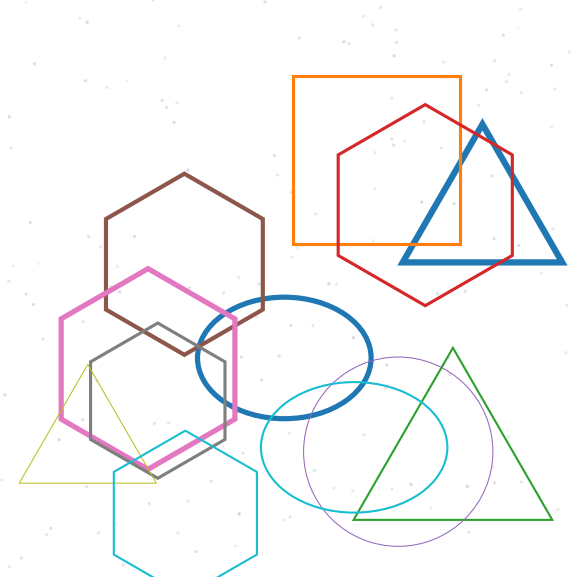[{"shape": "oval", "thickness": 2.5, "radius": 0.75, "center": [0.492, 0.379]}, {"shape": "triangle", "thickness": 3, "radius": 0.8, "center": [0.835, 0.624]}, {"shape": "square", "thickness": 1.5, "radius": 0.73, "center": [0.652, 0.722]}, {"shape": "triangle", "thickness": 1, "radius": 0.99, "center": [0.784, 0.198]}, {"shape": "hexagon", "thickness": 1.5, "radius": 0.87, "center": [0.736, 0.644]}, {"shape": "circle", "thickness": 0.5, "radius": 0.82, "center": [0.69, 0.217]}, {"shape": "hexagon", "thickness": 2, "radius": 0.78, "center": [0.319, 0.542]}, {"shape": "hexagon", "thickness": 2.5, "radius": 0.87, "center": [0.256, 0.36]}, {"shape": "hexagon", "thickness": 1.5, "radius": 0.67, "center": [0.273, 0.305]}, {"shape": "triangle", "thickness": 0.5, "radius": 0.69, "center": [0.152, 0.231]}, {"shape": "hexagon", "thickness": 1, "radius": 0.72, "center": [0.321, 0.11]}, {"shape": "oval", "thickness": 1, "radius": 0.81, "center": [0.613, 0.224]}]